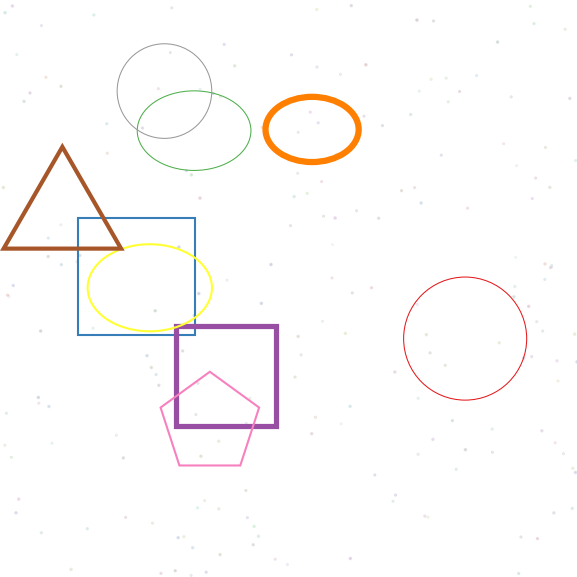[{"shape": "circle", "thickness": 0.5, "radius": 0.53, "center": [0.805, 0.413]}, {"shape": "square", "thickness": 1, "radius": 0.51, "center": [0.236, 0.52]}, {"shape": "oval", "thickness": 0.5, "radius": 0.49, "center": [0.336, 0.773]}, {"shape": "square", "thickness": 2.5, "radius": 0.43, "center": [0.391, 0.348]}, {"shape": "oval", "thickness": 3, "radius": 0.4, "center": [0.54, 0.775]}, {"shape": "oval", "thickness": 1, "radius": 0.54, "center": [0.259, 0.501]}, {"shape": "triangle", "thickness": 2, "radius": 0.59, "center": [0.108, 0.627]}, {"shape": "pentagon", "thickness": 1, "radius": 0.45, "center": [0.363, 0.266]}, {"shape": "circle", "thickness": 0.5, "radius": 0.41, "center": [0.285, 0.841]}]